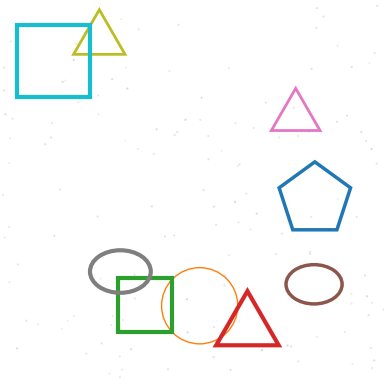[{"shape": "pentagon", "thickness": 2.5, "radius": 0.49, "center": [0.818, 0.482]}, {"shape": "circle", "thickness": 1, "radius": 0.49, "center": [0.519, 0.206]}, {"shape": "square", "thickness": 3, "radius": 0.35, "center": [0.377, 0.207]}, {"shape": "triangle", "thickness": 3, "radius": 0.47, "center": [0.643, 0.15]}, {"shape": "oval", "thickness": 2.5, "radius": 0.36, "center": [0.816, 0.262]}, {"shape": "triangle", "thickness": 2, "radius": 0.36, "center": [0.768, 0.697]}, {"shape": "oval", "thickness": 3, "radius": 0.39, "center": [0.313, 0.295]}, {"shape": "triangle", "thickness": 2, "radius": 0.39, "center": [0.258, 0.898]}, {"shape": "square", "thickness": 3, "radius": 0.47, "center": [0.14, 0.841]}]